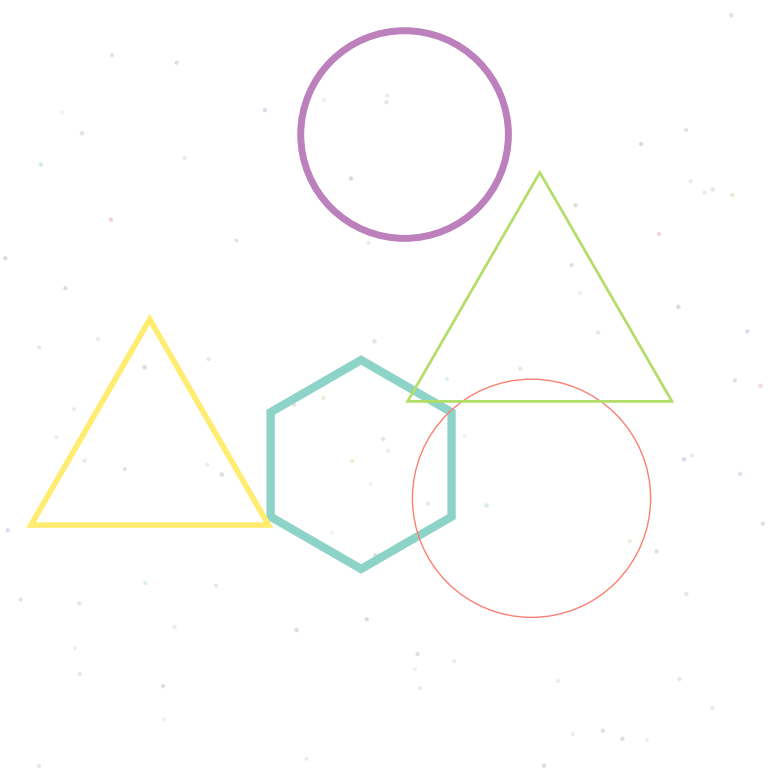[{"shape": "hexagon", "thickness": 3, "radius": 0.68, "center": [0.469, 0.397]}, {"shape": "circle", "thickness": 0.5, "radius": 0.77, "center": [0.69, 0.353]}, {"shape": "triangle", "thickness": 1, "radius": 0.99, "center": [0.701, 0.578]}, {"shape": "circle", "thickness": 2.5, "radius": 0.67, "center": [0.525, 0.825]}, {"shape": "triangle", "thickness": 2, "radius": 0.89, "center": [0.194, 0.407]}]